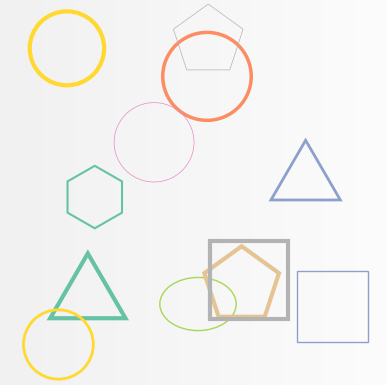[{"shape": "triangle", "thickness": 3, "radius": 0.56, "center": [0.227, 0.23]}, {"shape": "hexagon", "thickness": 1.5, "radius": 0.41, "center": [0.245, 0.488]}, {"shape": "circle", "thickness": 2.5, "radius": 0.57, "center": [0.534, 0.802]}, {"shape": "triangle", "thickness": 2, "radius": 0.52, "center": [0.789, 0.532]}, {"shape": "square", "thickness": 1, "radius": 0.46, "center": [0.858, 0.204]}, {"shape": "circle", "thickness": 0.5, "radius": 0.52, "center": [0.398, 0.63]}, {"shape": "oval", "thickness": 1, "radius": 0.49, "center": [0.511, 0.21]}, {"shape": "circle", "thickness": 3, "radius": 0.48, "center": [0.173, 0.874]}, {"shape": "circle", "thickness": 2, "radius": 0.45, "center": [0.151, 0.105]}, {"shape": "pentagon", "thickness": 3, "radius": 0.51, "center": [0.624, 0.259]}, {"shape": "square", "thickness": 3, "radius": 0.51, "center": [0.643, 0.274]}, {"shape": "pentagon", "thickness": 0.5, "radius": 0.47, "center": [0.537, 0.895]}]